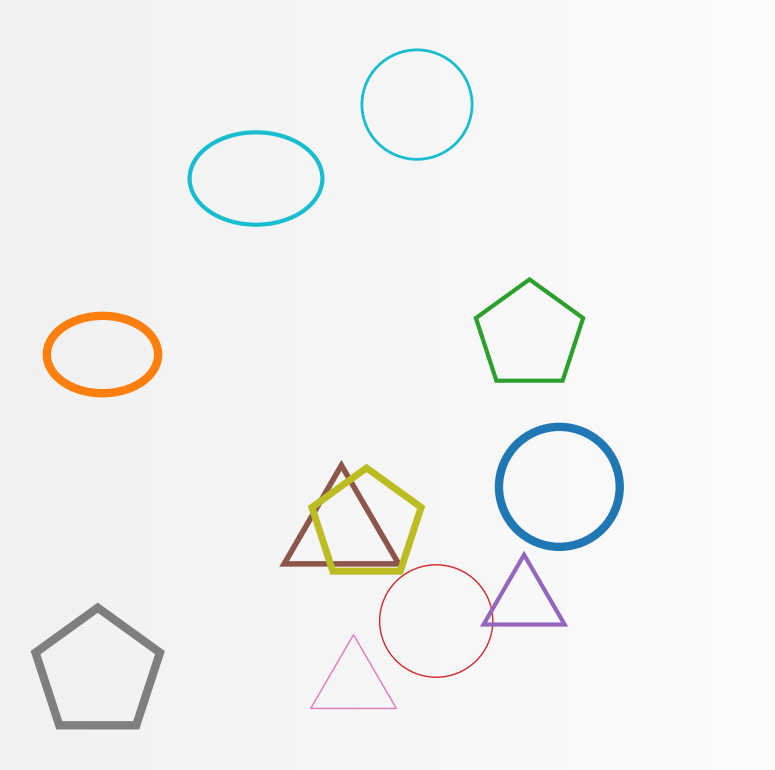[{"shape": "circle", "thickness": 3, "radius": 0.39, "center": [0.722, 0.368]}, {"shape": "oval", "thickness": 3, "radius": 0.36, "center": [0.132, 0.54]}, {"shape": "pentagon", "thickness": 1.5, "radius": 0.36, "center": [0.683, 0.564]}, {"shape": "circle", "thickness": 0.5, "radius": 0.37, "center": [0.563, 0.193]}, {"shape": "triangle", "thickness": 1.5, "radius": 0.3, "center": [0.676, 0.219]}, {"shape": "triangle", "thickness": 2, "radius": 0.43, "center": [0.441, 0.31]}, {"shape": "triangle", "thickness": 0.5, "radius": 0.32, "center": [0.456, 0.112]}, {"shape": "pentagon", "thickness": 3, "radius": 0.42, "center": [0.126, 0.126]}, {"shape": "pentagon", "thickness": 2.5, "radius": 0.37, "center": [0.473, 0.318]}, {"shape": "oval", "thickness": 1.5, "radius": 0.43, "center": [0.33, 0.768]}, {"shape": "circle", "thickness": 1, "radius": 0.36, "center": [0.538, 0.864]}]